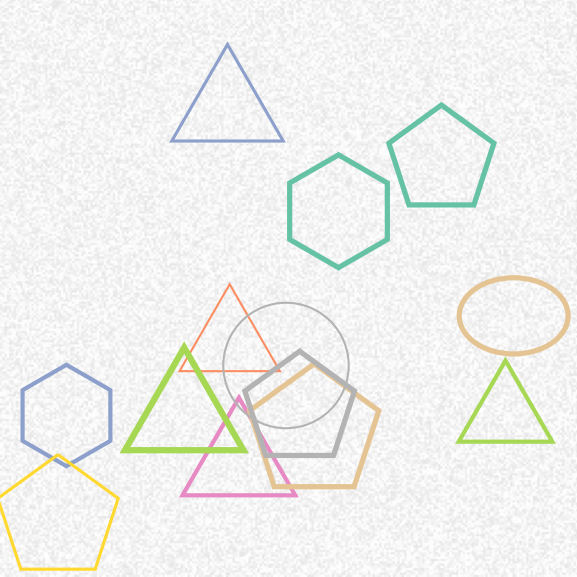[{"shape": "pentagon", "thickness": 2.5, "radius": 0.48, "center": [0.764, 0.722]}, {"shape": "hexagon", "thickness": 2.5, "radius": 0.49, "center": [0.586, 0.633]}, {"shape": "triangle", "thickness": 1, "radius": 0.5, "center": [0.398, 0.407]}, {"shape": "hexagon", "thickness": 2, "radius": 0.44, "center": [0.115, 0.28]}, {"shape": "triangle", "thickness": 1.5, "radius": 0.56, "center": [0.394, 0.811]}, {"shape": "triangle", "thickness": 2, "radius": 0.56, "center": [0.414, 0.198]}, {"shape": "triangle", "thickness": 3, "radius": 0.59, "center": [0.319, 0.279]}, {"shape": "triangle", "thickness": 2, "radius": 0.47, "center": [0.875, 0.281]}, {"shape": "pentagon", "thickness": 1.5, "radius": 0.55, "center": [0.1, 0.102]}, {"shape": "oval", "thickness": 2.5, "radius": 0.47, "center": [0.889, 0.452]}, {"shape": "pentagon", "thickness": 2.5, "radius": 0.59, "center": [0.544, 0.252]}, {"shape": "pentagon", "thickness": 2.5, "radius": 0.5, "center": [0.519, 0.291]}, {"shape": "circle", "thickness": 1, "radius": 0.54, "center": [0.495, 0.366]}]